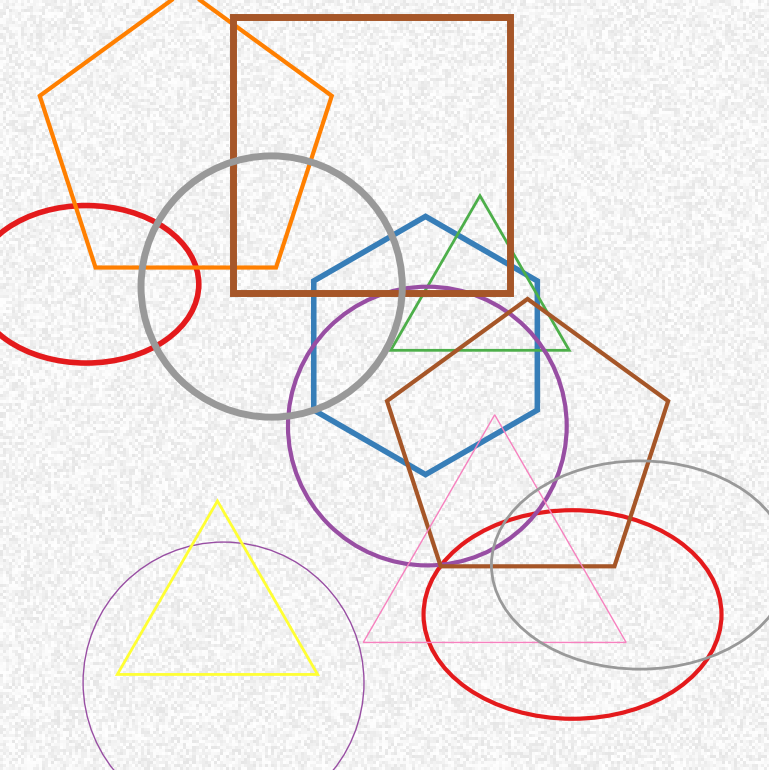[{"shape": "oval", "thickness": 1.5, "radius": 0.97, "center": [0.744, 0.202]}, {"shape": "oval", "thickness": 2, "radius": 0.73, "center": [0.112, 0.631]}, {"shape": "hexagon", "thickness": 2, "radius": 0.84, "center": [0.553, 0.551]}, {"shape": "triangle", "thickness": 1, "radius": 0.67, "center": [0.623, 0.612]}, {"shape": "circle", "thickness": 1.5, "radius": 0.9, "center": [0.555, 0.447]}, {"shape": "circle", "thickness": 0.5, "radius": 0.91, "center": [0.29, 0.114]}, {"shape": "pentagon", "thickness": 1.5, "radius": 1.0, "center": [0.241, 0.814]}, {"shape": "triangle", "thickness": 1, "radius": 0.75, "center": [0.282, 0.199]}, {"shape": "pentagon", "thickness": 1.5, "radius": 0.96, "center": [0.685, 0.42]}, {"shape": "square", "thickness": 2.5, "radius": 0.9, "center": [0.483, 0.799]}, {"shape": "triangle", "thickness": 0.5, "radius": 0.99, "center": [0.642, 0.264]}, {"shape": "circle", "thickness": 2.5, "radius": 0.85, "center": [0.353, 0.628]}, {"shape": "oval", "thickness": 1, "radius": 0.97, "center": [0.831, 0.266]}]